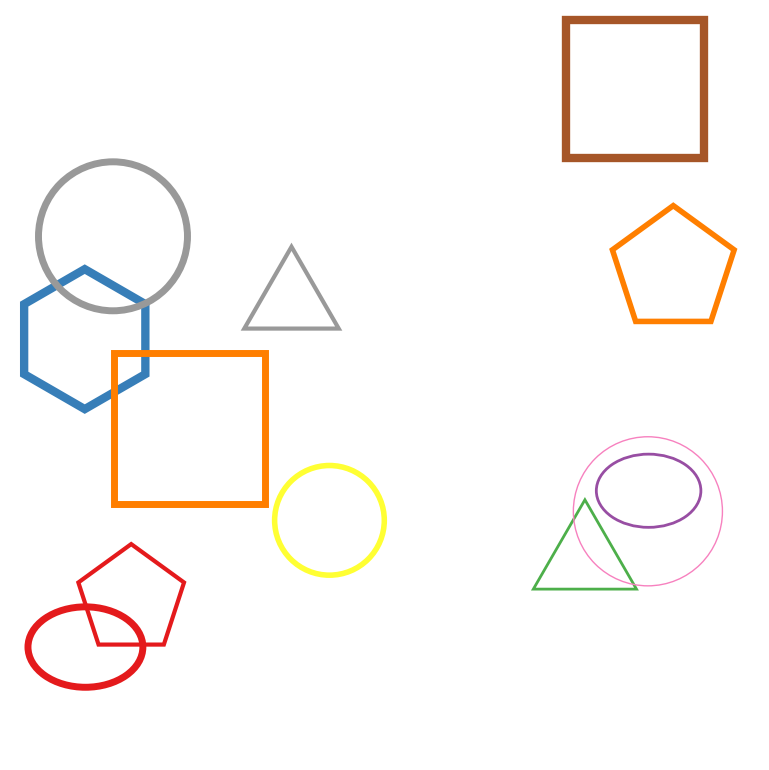[{"shape": "oval", "thickness": 2.5, "radius": 0.37, "center": [0.111, 0.16]}, {"shape": "pentagon", "thickness": 1.5, "radius": 0.36, "center": [0.17, 0.221]}, {"shape": "hexagon", "thickness": 3, "radius": 0.45, "center": [0.11, 0.56]}, {"shape": "triangle", "thickness": 1, "radius": 0.39, "center": [0.76, 0.274]}, {"shape": "oval", "thickness": 1, "radius": 0.34, "center": [0.842, 0.363]}, {"shape": "pentagon", "thickness": 2, "radius": 0.42, "center": [0.874, 0.65]}, {"shape": "square", "thickness": 2.5, "radius": 0.49, "center": [0.246, 0.443]}, {"shape": "circle", "thickness": 2, "radius": 0.36, "center": [0.428, 0.324]}, {"shape": "square", "thickness": 3, "radius": 0.45, "center": [0.825, 0.884]}, {"shape": "circle", "thickness": 0.5, "radius": 0.48, "center": [0.841, 0.336]}, {"shape": "circle", "thickness": 2.5, "radius": 0.48, "center": [0.147, 0.693]}, {"shape": "triangle", "thickness": 1.5, "radius": 0.35, "center": [0.379, 0.609]}]